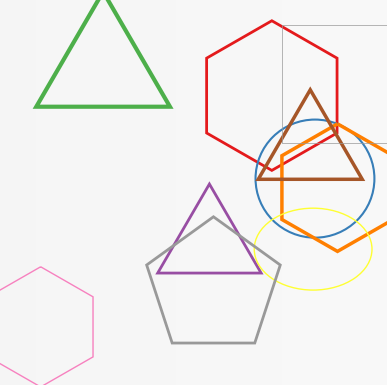[{"shape": "hexagon", "thickness": 2, "radius": 0.97, "center": [0.702, 0.752]}, {"shape": "circle", "thickness": 1.5, "radius": 0.77, "center": [0.813, 0.536]}, {"shape": "triangle", "thickness": 3, "radius": 1.0, "center": [0.266, 0.822]}, {"shape": "triangle", "thickness": 2, "radius": 0.77, "center": [0.54, 0.368]}, {"shape": "hexagon", "thickness": 2.5, "radius": 0.83, "center": [0.871, 0.513]}, {"shape": "oval", "thickness": 1, "radius": 0.76, "center": [0.808, 0.353]}, {"shape": "triangle", "thickness": 2.5, "radius": 0.77, "center": [0.801, 0.612]}, {"shape": "hexagon", "thickness": 1, "radius": 0.78, "center": [0.105, 0.151]}, {"shape": "pentagon", "thickness": 2, "radius": 0.91, "center": [0.551, 0.256]}, {"shape": "square", "thickness": 0.5, "radius": 0.77, "center": [0.882, 0.781]}]